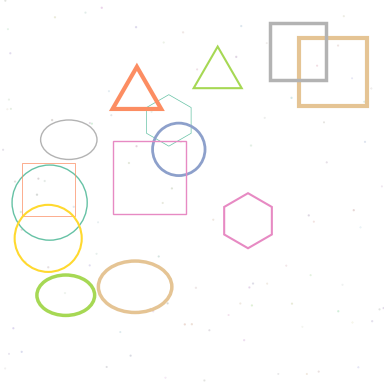[{"shape": "hexagon", "thickness": 0.5, "radius": 0.33, "center": [0.439, 0.687]}, {"shape": "circle", "thickness": 1, "radius": 0.49, "center": [0.129, 0.474]}, {"shape": "square", "thickness": 0.5, "radius": 0.35, "center": [0.127, 0.507]}, {"shape": "triangle", "thickness": 3, "radius": 0.36, "center": [0.356, 0.753]}, {"shape": "circle", "thickness": 2, "radius": 0.34, "center": [0.464, 0.612]}, {"shape": "hexagon", "thickness": 1.5, "radius": 0.36, "center": [0.644, 0.427]}, {"shape": "square", "thickness": 1, "radius": 0.47, "center": [0.388, 0.538]}, {"shape": "oval", "thickness": 2.5, "radius": 0.37, "center": [0.171, 0.233]}, {"shape": "triangle", "thickness": 1.5, "radius": 0.36, "center": [0.565, 0.807]}, {"shape": "circle", "thickness": 1.5, "radius": 0.44, "center": [0.125, 0.381]}, {"shape": "square", "thickness": 3, "radius": 0.44, "center": [0.866, 0.814]}, {"shape": "oval", "thickness": 2.5, "radius": 0.48, "center": [0.351, 0.255]}, {"shape": "oval", "thickness": 1, "radius": 0.37, "center": [0.179, 0.637]}, {"shape": "square", "thickness": 2.5, "radius": 0.37, "center": [0.774, 0.867]}]